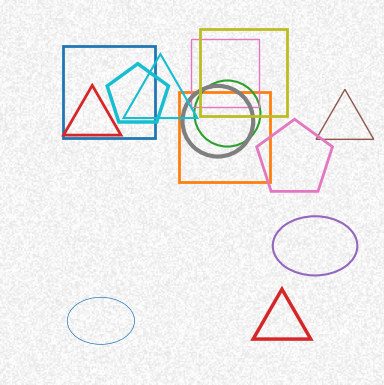[{"shape": "oval", "thickness": 0.5, "radius": 0.44, "center": [0.262, 0.167]}, {"shape": "square", "thickness": 2, "radius": 0.6, "center": [0.283, 0.761]}, {"shape": "square", "thickness": 2, "radius": 0.59, "center": [0.583, 0.645]}, {"shape": "circle", "thickness": 1.5, "radius": 0.43, "center": [0.591, 0.705]}, {"shape": "triangle", "thickness": 2.5, "radius": 0.43, "center": [0.732, 0.163]}, {"shape": "triangle", "thickness": 2, "radius": 0.43, "center": [0.24, 0.692]}, {"shape": "oval", "thickness": 1.5, "radius": 0.55, "center": [0.818, 0.361]}, {"shape": "triangle", "thickness": 1, "radius": 0.43, "center": [0.896, 0.681]}, {"shape": "square", "thickness": 1, "radius": 0.44, "center": [0.584, 0.81]}, {"shape": "pentagon", "thickness": 2, "radius": 0.52, "center": [0.765, 0.587]}, {"shape": "circle", "thickness": 3, "radius": 0.46, "center": [0.566, 0.685]}, {"shape": "square", "thickness": 2, "radius": 0.57, "center": [0.632, 0.812]}, {"shape": "pentagon", "thickness": 2.5, "radius": 0.42, "center": [0.358, 0.751]}, {"shape": "triangle", "thickness": 1.5, "radius": 0.55, "center": [0.417, 0.749]}]